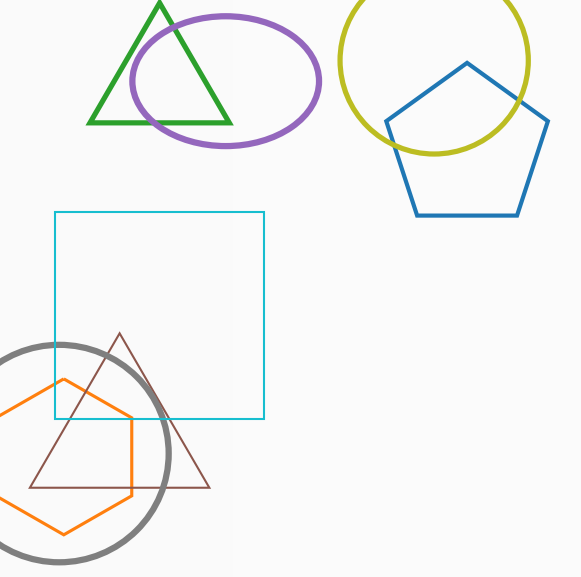[{"shape": "pentagon", "thickness": 2, "radius": 0.73, "center": [0.804, 0.744]}, {"shape": "hexagon", "thickness": 1.5, "radius": 0.68, "center": [0.11, 0.208]}, {"shape": "triangle", "thickness": 2.5, "radius": 0.69, "center": [0.275, 0.856]}, {"shape": "oval", "thickness": 3, "radius": 0.8, "center": [0.388, 0.859]}, {"shape": "triangle", "thickness": 1, "radius": 0.89, "center": [0.206, 0.244]}, {"shape": "circle", "thickness": 3, "radius": 0.94, "center": [0.102, 0.214]}, {"shape": "circle", "thickness": 2.5, "radius": 0.81, "center": [0.747, 0.894]}, {"shape": "square", "thickness": 1, "radius": 0.9, "center": [0.275, 0.453]}]